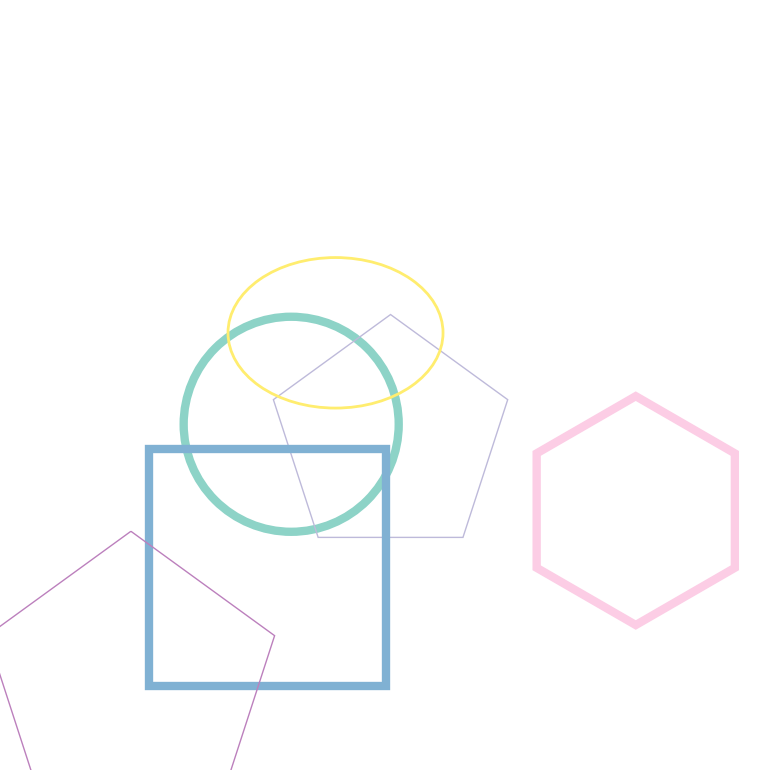[{"shape": "circle", "thickness": 3, "radius": 0.7, "center": [0.378, 0.449]}, {"shape": "pentagon", "thickness": 0.5, "radius": 0.8, "center": [0.507, 0.432]}, {"shape": "square", "thickness": 3, "radius": 0.77, "center": [0.347, 0.263]}, {"shape": "hexagon", "thickness": 3, "radius": 0.74, "center": [0.826, 0.337]}, {"shape": "pentagon", "thickness": 0.5, "radius": 0.98, "center": [0.17, 0.114]}, {"shape": "oval", "thickness": 1, "radius": 0.7, "center": [0.436, 0.568]}]